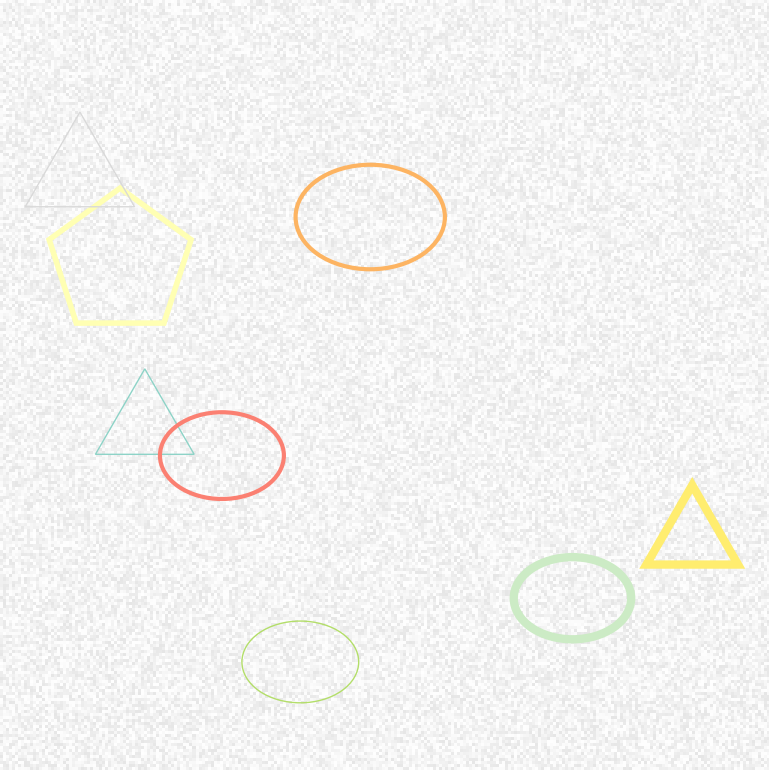[{"shape": "triangle", "thickness": 0.5, "radius": 0.37, "center": [0.188, 0.447]}, {"shape": "pentagon", "thickness": 2, "radius": 0.48, "center": [0.156, 0.659]}, {"shape": "oval", "thickness": 1.5, "radius": 0.4, "center": [0.288, 0.408]}, {"shape": "oval", "thickness": 1.5, "radius": 0.48, "center": [0.481, 0.718]}, {"shape": "oval", "thickness": 0.5, "radius": 0.38, "center": [0.39, 0.14]}, {"shape": "triangle", "thickness": 0.5, "radius": 0.41, "center": [0.104, 0.772]}, {"shape": "oval", "thickness": 3, "radius": 0.38, "center": [0.743, 0.223]}, {"shape": "triangle", "thickness": 3, "radius": 0.34, "center": [0.899, 0.301]}]